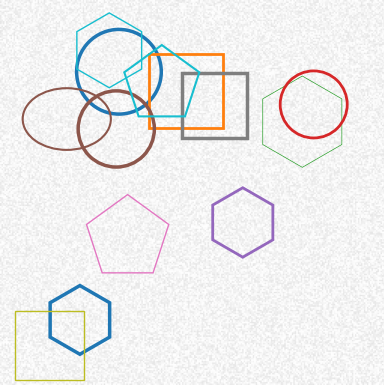[{"shape": "hexagon", "thickness": 2.5, "radius": 0.45, "center": [0.208, 0.169]}, {"shape": "circle", "thickness": 2.5, "radius": 0.55, "center": [0.309, 0.814]}, {"shape": "square", "thickness": 2, "radius": 0.48, "center": [0.483, 0.765]}, {"shape": "hexagon", "thickness": 0.5, "radius": 0.59, "center": [0.785, 0.684]}, {"shape": "circle", "thickness": 2, "radius": 0.44, "center": [0.815, 0.729]}, {"shape": "hexagon", "thickness": 2, "radius": 0.45, "center": [0.631, 0.422]}, {"shape": "circle", "thickness": 2.5, "radius": 0.49, "center": [0.302, 0.665]}, {"shape": "oval", "thickness": 1.5, "radius": 0.57, "center": [0.173, 0.691]}, {"shape": "pentagon", "thickness": 1, "radius": 0.56, "center": [0.332, 0.382]}, {"shape": "square", "thickness": 2.5, "radius": 0.42, "center": [0.557, 0.725]}, {"shape": "square", "thickness": 1, "radius": 0.45, "center": [0.128, 0.102]}, {"shape": "pentagon", "thickness": 1.5, "radius": 0.51, "center": [0.42, 0.781]}, {"shape": "hexagon", "thickness": 1, "radius": 0.49, "center": [0.284, 0.869]}]